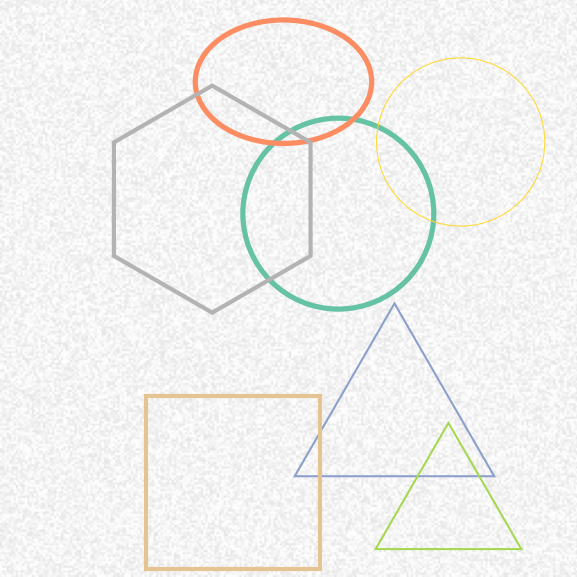[{"shape": "circle", "thickness": 2.5, "radius": 0.83, "center": [0.586, 0.629]}, {"shape": "oval", "thickness": 2.5, "radius": 0.76, "center": [0.491, 0.858]}, {"shape": "triangle", "thickness": 1, "radius": 1.0, "center": [0.683, 0.274]}, {"shape": "triangle", "thickness": 1, "radius": 0.73, "center": [0.777, 0.121]}, {"shape": "circle", "thickness": 0.5, "radius": 0.73, "center": [0.798, 0.753]}, {"shape": "square", "thickness": 2, "radius": 0.75, "center": [0.404, 0.164]}, {"shape": "hexagon", "thickness": 2, "radius": 0.98, "center": [0.368, 0.654]}]